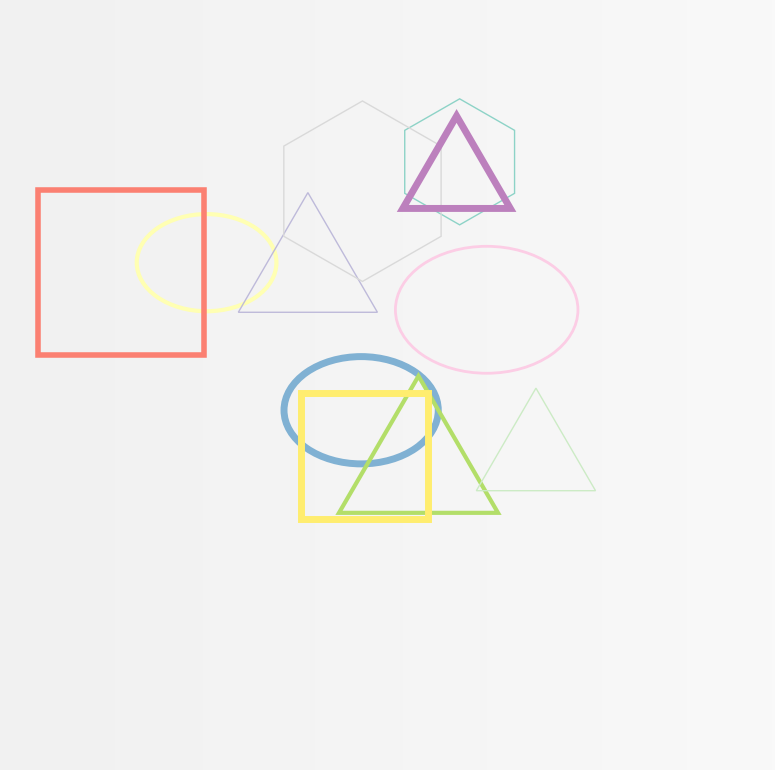[{"shape": "hexagon", "thickness": 0.5, "radius": 0.41, "center": [0.593, 0.79]}, {"shape": "oval", "thickness": 1.5, "radius": 0.45, "center": [0.267, 0.659]}, {"shape": "triangle", "thickness": 0.5, "radius": 0.52, "center": [0.397, 0.646]}, {"shape": "square", "thickness": 2, "radius": 0.53, "center": [0.156, 0.646]}, {"shape": "oval", "thickness": 2.5, "radius": 0.5, "center": [0.466, 0.467]}, {"shape": "triangle", "thickness": 1.5, "radius": 0.59, "center": [0.54, 0.393]}, {"shape": "oval", "thickness": 1, "radius": 0.59, "center": [0.628, 0.598]}, {"shape": "hexagon", "thickness": 0.5, "radius": 0.59, "center": [0.468, 0.752]}, {"shape": "triangle", "thickness": 2.5, "radius": 0.4, "center": [0.589, 0.769]}, {"shape": "triangle", "thickness": 0.5, "radius": 0.44, "center": [0.692, 0.407]}, {"shape": "square", "thickness": 2.5, "radius": 0.41, "center": [0.47, 0.408]}]